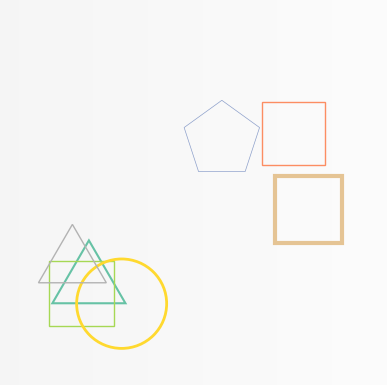[{"shape": "triangle", "thickness": 1.5, "radius": 0.54, "center": [0.229, 0.267]}, {"shape": "square", "thickness": 1, "radius": 0.41, "center": [0.757, 0.654]}, {"shape": "pentagon", "thickness": 0.5, "radius": 0.51, "center": [0.573, 0.637]}, {"shape": "square", "thickness": 1, "radius": 0.42, "center": [0.211, 0.236]}, {"shape": "circle", "thickness": 2, "radius": 0.58, "center": [0.314, 0.211]}, {"shape": "square", "thickness": 3, "radius": 0.43, "center": [0.797, 0.456]}, {"shape": "triangle", "thickness": 1, "radius": 0.51, "center": [0.187, 0.316]}]